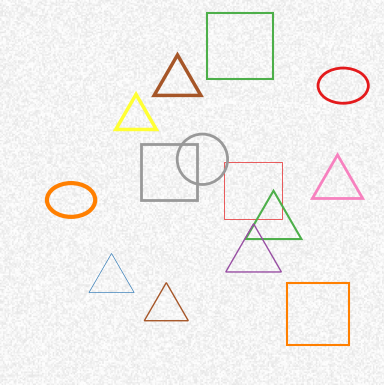[{"shape": "oval", "thickness": 2, "radius": 0.33, "center": [0.891, 0.778]}, {"shape": "square", "thickness": 0.5, "radius": 0.37, "center": [0.657, 0.505]}, {"shape": "triangle", "thickness": 0.5, "radius": 0.34, "center": [0.29, 0.274]}, {"shape": "triangle", "thickness": 1.5, "radius": 0.42, "center": [0.71, 0.421]}, {"shape": "square", "thickness": 1.5, "radius": 0.43, "center": [0.623, 0.88]}, {"shape": "triangle", "thickness": 1, "radius": 0.42, "center": [0.659, 0.335]}, {"shape": "square", "thickness": 1.5, "radius": 0.41, "center": [0.826, 0.185]}, {"shape": "oval", "thickness": 3, "radius": 0.31, "center": [0.185, 0.481]}, {"shape": "triangle", "thickness": 2.5, "radius": 0.3, "center": [0.353, 0.694]}, {"shape": "triangle", "thickness": 2.5, "radius": 0.35, "center": [0.461, 0.787]}, {"shape": "triangle", "thickness": 1, "radius": 0.33, "center": [0.432, 0.2]}, {"shape": "triangle", "thickness": 2, "radius": 0.38, "center": [0.877, 0.522]}, {"shape": "circle", "thickness": 2, "radius": 0.33, "center": [0.526, 0.586]}, {"shape": "square", "thickness": 2, "radius": 0.36, "center": [0.44, 0.554]}]